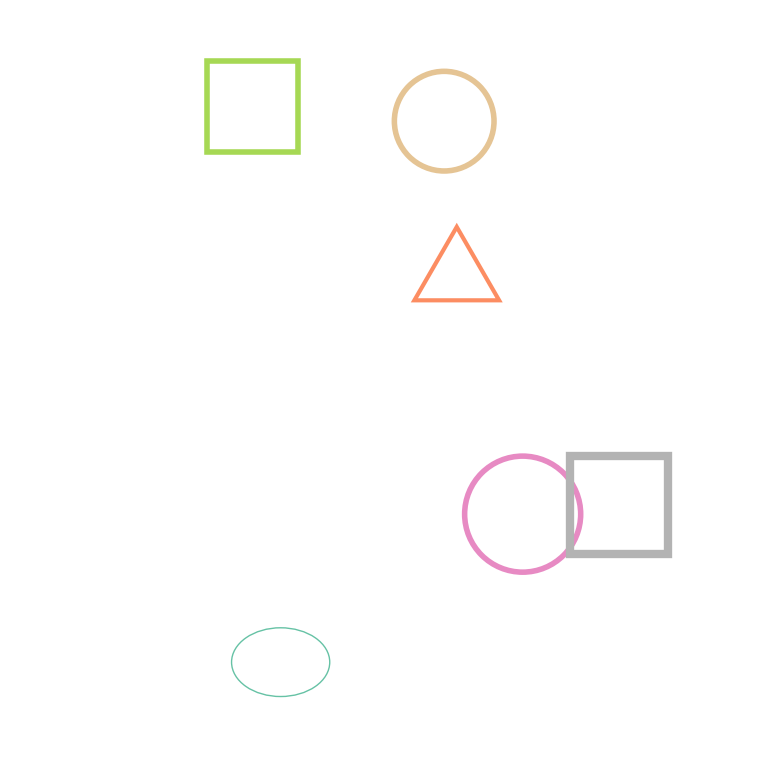[{"shape": "oval", "thickness": 0.5, "radius": 0.32, "center": [0.364, 0.14]}, {"shape": "triangle", "thickness": 1.5, "radius": 0.32, "center": [0.593, 0.642]}, {"shape": "circle", "thickness": 2, "radius": 0.38, "center": [0.679, 0.332]}, {"shape": "square", "thickness": 2, "radius": 0.3, "center": [0.327, 0.861]}, {"shape": "circle", "thickness": 2, "radius": 0.32, "center": [0.577, 0.843]}, {"shape": "square", "thickness": 3, "radius": 0.32, "center": [0.804, 0.344]}]